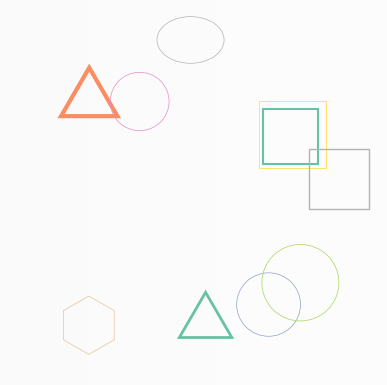[{"shape": "triangle", "thickness": 2, "radius": 0.39, "center": [0.531, 0.162]}, {"shape": "square", "thickness": 1.5, "radius": 0.36, "center": [0.75, 0.645]}, {"shape": "triangle", "thickness": 3, "radius": 0.42, "center": [0.23, 0.74]}, {"shape": "circle", "thickness": 0.5, "radius": 0.41, "center": [0.693, 0.209]}, {"shape": "circle", "thickness": 0.5, "radius": 0.38, "center": [0.36, 0.736]}, {"shape": "circle", "thickness": 0.5, "radius": 0.5, "center": [0.775, 0.266]}, {"shape": "square", "thickness": 0.5, "radius": 0.44, "center": [0.755, 0.651]}, {"shape": "hexagon", "thickness": 0.5, "radius": 0.38, "center": [0.229, 0.155]}, {"shape": "oval", "thickness": 0.5, "radius": 0.43, "center": [0.492, 0.896]}, {"shape": "square", "thickness": 1, "radius": 0.38, "center": [0.875, 0.535]}]